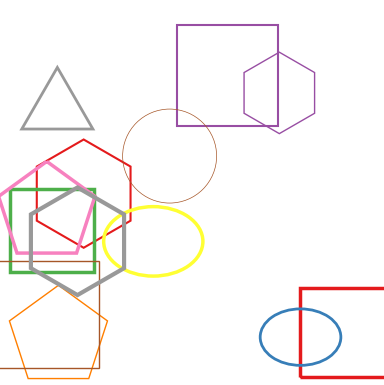[{"shape": "square", "thickness": 2.5, "radius": 0.58, "center": [0.895, 0.136]}, {"shape": "hexagon", "thickness": 1.5, "radius": 0.7, "center": [0.217, 0.497]}, {"shape": "oval", "thickness": 2, "radius": 0.52, "center": [0.781, 0.124]}, {"shape": "square", "thickness": 2.5, "radius": 0.54, "center": [0.136, 0.401]}, {"shape": "square", "thickness": 1.5, "radius": 0.66, "center": [0.592, 0.804]}, {"shape": "hexagon", "thickness": 1, "radius": 0.53, "center": [0.726, 0.759]}, {"shape": "pentagon", "thickness": 1, "radius": 0.67, "center": [0.152, 0.125]}, {"shape": "oval", "thickness": 2.5, "radius": 0.64, "center": [0.398, 0.373]}, {"shape": "square", "thickness": 1, "radius": 0.69, "center": [0.118, 0.183]}, {"shape": "circle", "thickness": 0.5, "radius": 0.61, "center": [0.441, 0.595]}, {"shape": "pentagon", "thickness": 2.5, "radius": 0.66, "center": [0.121, 0.449]}, {"shape": "triangle", "thickness": 2, "radius": 0.53, "center": [0.149, 0.718]}, {"shape": "hexagon", "thickness": 3, "radius": 0.7, "center": [0.201, 0.373]}]